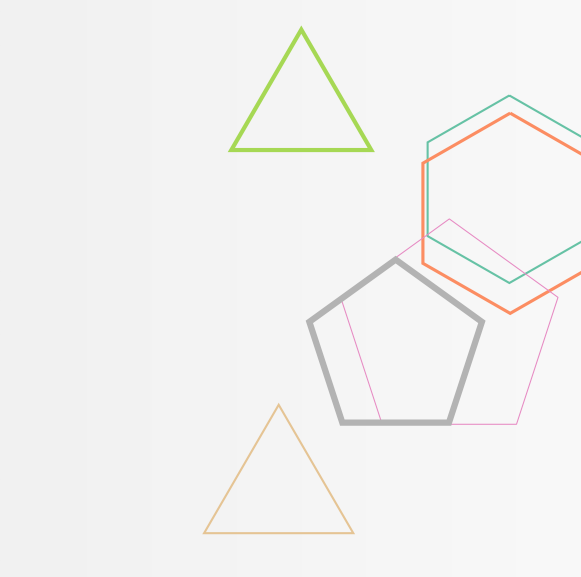[{"shape": "hexagon", "thickness": 1, "radius": 0.81, "center": [0.876, 0.671]}, {"shape": "hexagon", "thickness": 1.5, "radius": 0.87, "center": [0.878, 0.63]}, {"shape": "pentagon", "thickness": 0.5, "radius": 0.98, "center": [0.773, 0.423]}, {"shape": "triangle", "thickness": 2, "radius": 0.7, "center": [0.518, 0.809]}, {"shape": "triangle", "thickness": 1, "radius": 0.74, "center": [0.479, 0.15]}, {"shape": "pentagon", "thickness": 3, "radius": 0.78, "center": [0.681, 0.394]}]